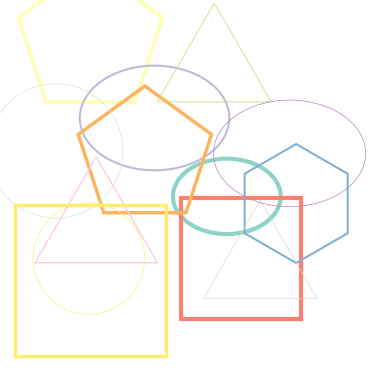[{"shape": "oval", "thickness": 3, "radius": 0.7, "center": [0.589, 0.49]}, {"shape": "pentagon", "thickness": 2.5, "radius": 0.98, "center": [0.235, 0.894]}, {"shape": "oval", "thickness": 1.5, "radius": 0.97, "center": [0.401, 0.694]}, {"shape": "square", "thickness": 3, "radius": 0.78, "center": [0.626, 0.329]}, {"shape": "hexagon", "thickness": 1.5, "radius": 0.77, "center": [0.769, 0.471]}, {"shape": "pentagon", "thickness": 2.5, "radius": 0.91, "center": [0.376, 0.595]}, {"shape": "triangle", "thickness": 0.5, "radius": 0.86, "center": [0.557, 0.821]}, {"shape": "triangle", "thickness": 1, "radius": 0.92, "center": [0.25, 0.409]}, {"shape": "triangle", "thickness": 0.5, "radius": 0.85, "center": [0.676, 0.309]}, {"shape": "oval", "thickness": 0.5, "radius": 0.99, "center": [0.752, 0.602]}, {"shape": "circle", "thickness": 0.5, "radius": 0.87, "center": [0.144, 0.608]}, {"shape": "circle", "thickness": 0.5, "radius": 0.72, "center": [0.231, 0.329]}, {"shape": "square", "thickness": 2.5, "radius": 0.98, "center": [0.235, 0.272]}]